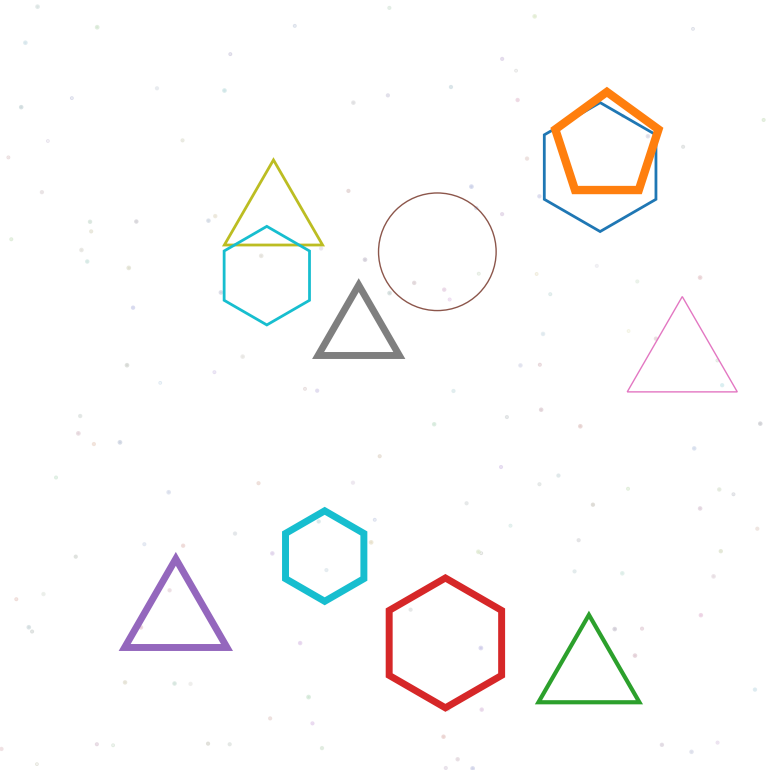[{"shape": "hexagon", "thickness": 1, "radius": 0.42, "center": [0.779, 0.783]}, {"shape": "pentagon", "thickness": 3, "radius": 0.35, "center": [0.788, 0.81]}, {"shape": "triangle", "thickness": 1.5, "radius": 0.38, "center": [0.765, 0.126]}, {"shape": "hexagon", "thickness": 2.5, "radius": 0.42, "center": [0.578, 0.165]}, {"shape": "triangle", "thickness": 2.5, "radius": 0.38, "center": [0.228, 0.197]}, {"shape": "circle", "thickness": 0.5, "radius": 0.38, "center": [0.568, 0.673]}, {"shape": "triangle", "thickness": 0.5, "radius": 0.41, "center": [0.886, 0.532]}, {"shape": "triangle", "thickness": 2.5, "radius": 0.3, "center": [0.466, 0.569]}, {"shape": "triangle", "thickness": 1, "radius": 0.37, "center": [0.355, 0.719]}, {"shape": "hexagon", "thickness": 1, "radius": 0.32, "center": [0.347, 0.642]}, {"shape": "hexagon", "thickness": 2.5, "radius": 0.29, "center": [0.422, 0.278]}]